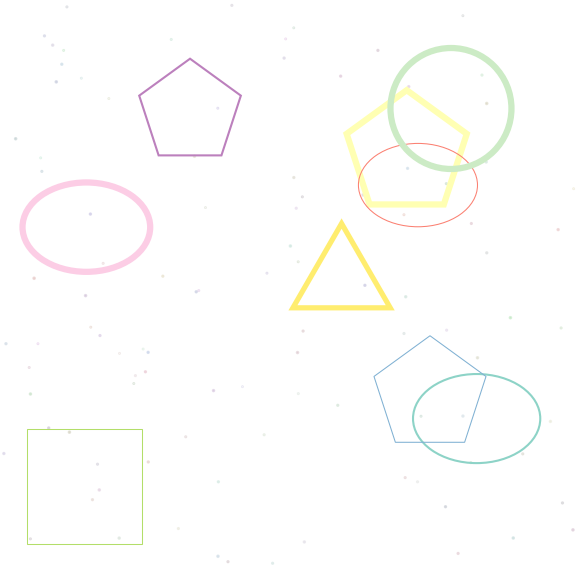[{"shape": "oval", "thickness": 1, "radius": 0.55, "center": [0.825, 0.274]}, {"shape": "pentagon", "thickness": 3, "radius": 0.55, "center": [0.704, 0.734]}, {"shape": "oval", "thickness": 0.5, "radius": 0.52, "center": [0.724, 0.679]}, {"shape": "pentagon", "thickness": 0.5, "radius": 0.51, "center": [0.745, 0.316]}, {"shape": "square", "thickness": 0.5, "radius": 0.5, "center": [0.146, 0.156]}, {"shape": "oval", "thickness": 3, "radius": 0.55, "center": [0.15, 0.606]}, {"shape": "pentagon", "thickness": 1, "radius": 0.46, "center": [0.329, 0.805]}, {"shape": "circle", "thickness": 3, "radius": 0.52, "center": [0.781, 0.811]}, {"shape": "triangle", "thickness": 2.5, "radius": 0.49, "center": [0.591, 0.515]}]